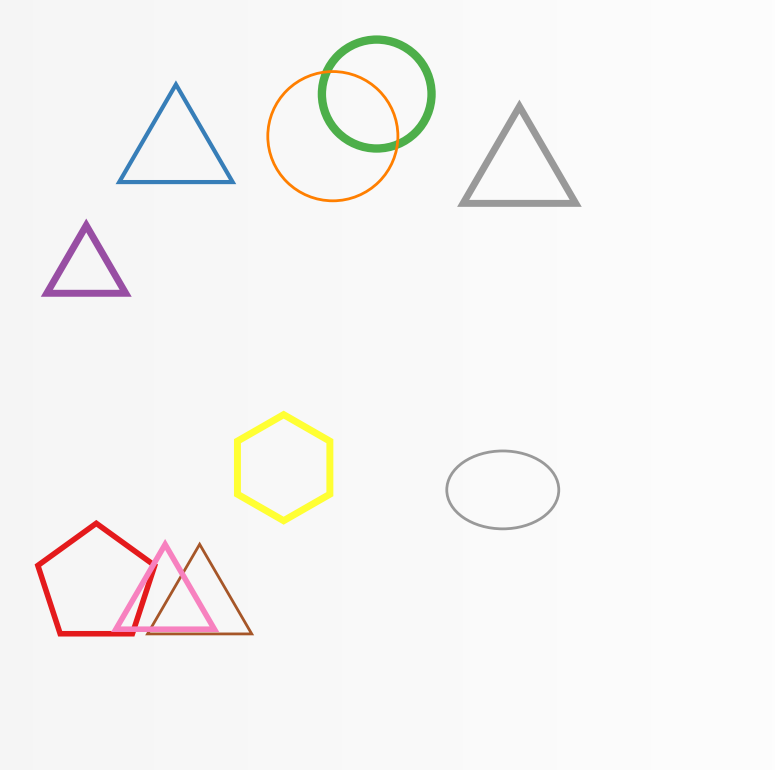[{"shape": "pentagon", "thickness": 2, "radius": 0.4, "center": [0.124, 0.241]}, {"shape": "triangle", "thickness": 1.5, "radius": 0.42, "center": [0.227, 0.806]}, {"shape": "circle", "thickness": 3, "radius": 0.35, "center": [0.486, 0.878]}, {"shape": "triangle", "thickness": 2.5, "radius": 0.29, "center": [0.111, 0.648]}, {"shape": "circle", "thickness": 1, "radius": 0.42, "center": [0.429, 0.823]}, {"shape": "hexagon", "thickness": 2.5, "radius": 0.34, "center": [0.366, 0.393]}, {"shape": "triangle", "thickness": 1, "radius": 0.39, "center": [0.258, 0.216]}, {"shape": "triangle", "thickness": 2, "radius": 0.37, "center": [0.213, 0.22]}, {"shape": "oval", "thickness": 1, "radius": 0.36, "center": [0.649, 0.364]}, {"shape": "triangle", "thickness": 2.5, "radius": 0.42, "center": [0.67, 0.778]}]